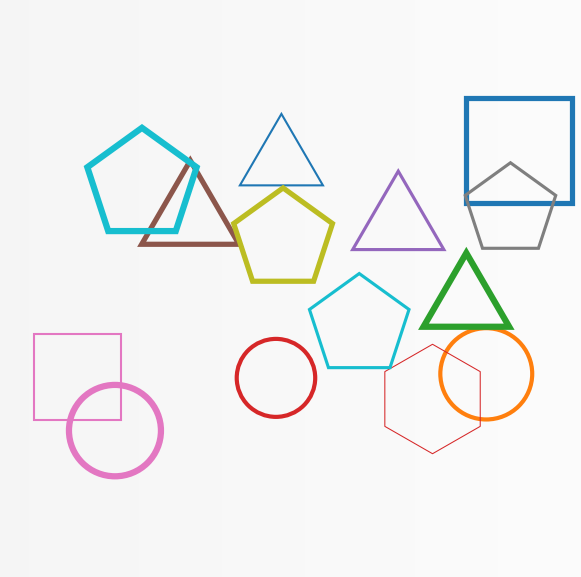[{"shape": "triangle", "thickness": 1, "radius": 0.41, "center": [0.484, 0.719]}, {"shape": "square", "thickness": 2.5, "radius": 0.45, "center": [0.893, 0.738]}, {"shape": "circle", "thickness": 2, "radius": 0.4, "center": [0.837, 0.352]}, {"shape": "triangle", "thickness": 3, "radius": 0.43, "center": [0.802, 0.476]}, {"shape": "circle", "thickness": 2, "radius": 0.34, "center": [0.475, 0.345]}, {"shape": "hexagon", "thickness": 0.5, "radius": 0.47, "center": [0.744, 0.308]}, {"shape": "triangle", "thickness": 1.5, "radius": 0.45, "center": [0.685, 0.612]}, {"shape": "triangle", "thickness": 2.5, "radius": 0.48, "center": [0.327, 0.624]}, {"shape": "square", "thickness": 1, "radius": 0.37, "center": [0.133, 0.346]}, {"shape": "circle", "thickness": 3, "radius": 0.4, "center": [0.198, 0.253]}, {"shape": "pentagon", "thickness": 1.5, "radius": 0.41, "center": [0.878, 0.635]}, {"shape": "pentagon", "thickness": 2.5, "radius": 0.45, "center": [0.487, 0.584]}, {"shape": "pentagon", "thickness": 1.5, "radius": 0.45, "center": [0.618, 0.435]}, {"shape": "pentagon", "thickness": 3, "radius": 0.49, "center": [0.244, 0.679]}]